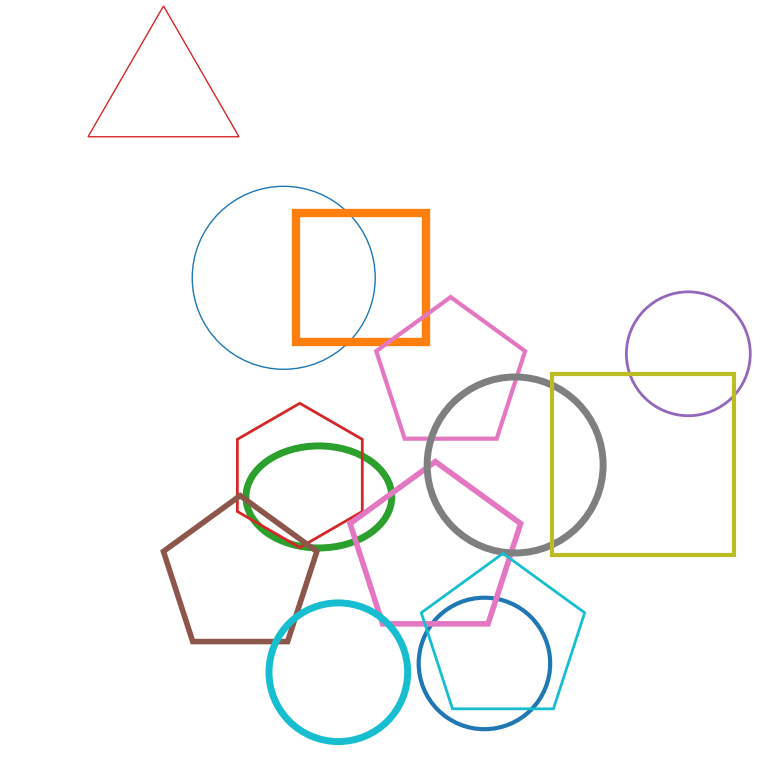[{"shape": "circle", "thickness": 1.5, "radius": 0.43, "center": [0.629, 0.138]}, {"shape": "circle", "thickness": 0.5, "radius": 0.59, "center": [0.368, 0.639]}, {"shape": "square", "thickness": 3, "radius": 0.42, "center": [0.469, 0.64]}, {"shape": "oval", "thickness": 2.5, "radius": 0.47, "center": [0.414, 0.355]}, {"shape": "triangle", "thickness": 0.5, "radius": 0.57, "center": [0.212, 0.879]}, {"shape": "hexagon", "thickness": 1, "radius": 0.47, "center": [0.389, 0.383]}, {"shape": "circle", "thickness": 1, "radius": 0.4, "center": [0.894, 0.541]}, {"shape": "pentagon", "thickness": 2, "radius": 0.52, "center": [0.312, 0.252]}, {"shape": "pentagon", "thickness": 1.5, "radius": 0.51, "center": [0.585, 0.513]}, {"shape": "pentagon", "thickness": 2, "radius": 0.58, "center": [0.565, 0.284]}, {"shape": "circle", "thickness": 2.5, "radius": 0.57, "center": [0.669, 0.396]}, {"shape": "square", "thickness": 1.5, "radius": 0.59, "center": [0.835, 0.397]}, {"shape": "circle", "thickness": 2.5, "radius": 0.45, "center": [0.439, 0.127]}, {"shape": "pentagon", "thickness": 1, "radius": 0.56, "center": [0.653, 0.17]}]